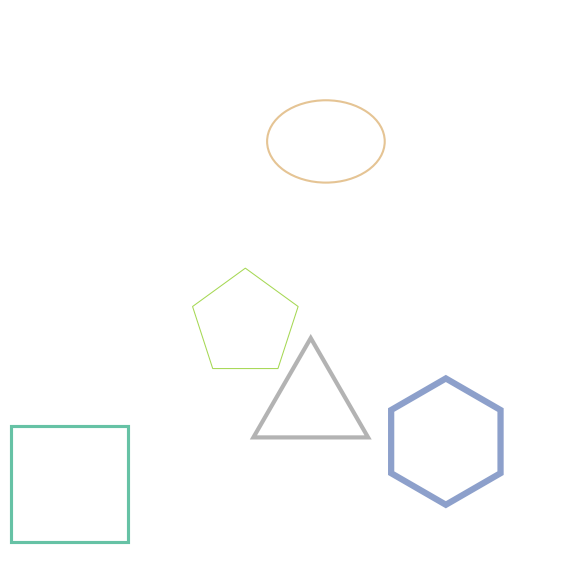[{"shape": "square", "thickness": 1.5, "radius": 0.51, "center": [0.121, 0.161]}, {"shape": "hexagon", "thickness": 3, "radius": 0.55, "center": [0.772, 0.234]}, {"shape": "pentagon", "thickness": 0.5, "radius": 0.48, "center": [0.425, 0.439]}, {"shape": "oval", "thickness": 1, "radius": 0.51, "center": [0.564, 0.754]}, {"shape": "triangle", "thickness": 2, "radius": 0.57, "center": [0.538, 0.299]}]